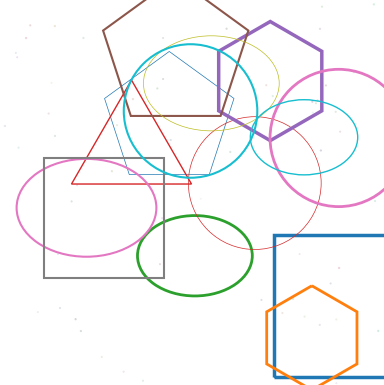[{"shape": "square", "thickness": 2.5, "radius": 0.92, "center": [0.896, 0.204]}, {"shape": "pentagon", "thickness": 0.5, "radius": 0.88, "center": [0.44, 0.69]}, {"shape": "hexagon", "thickness": 2, "radius": 0.68, "center": [0.81, 0.122]}, {"shape": "oval", "thickness": 2, "radius": 0.75, "center": [0.506, 0.336]}, {"shape": "circle", "thickness": 0.5, "radius": 0.86, "center": [0.662, 0.524]}, {"shape": "triangle", "thickness": 1, "radius": 0.9, "center": [0.342, 0.612]}, {"shape": "hexagon", "thickness": 2.5, "radius": 0.77, "center": [0.702, 0.789]}, {"shape": "pentagon", "thickness": 1.5, "radius": 0.99, "center": [0.456, 0.859]}, {"shape": "oval", "thickness": 1.5, "radius": 0.91, "center": [0.225, 0.46]}, {"shape": "circle", "thickness": 2, "radius": 0.89, "center": [0.88, 0.642]}, {"shape": "square", "thickness": 1.5, "radius": 0.78, "center": [0.27, 0.434]}, {"shape": "oval", "thickness": 0.5, "radius": 0.88, "center": [0.549, 0.784]}, {"shape": "circle", "thickness": 1.5, "radius": 0.87, "center": [0.495, 0.712]}, {"shape": "oval", "thickness": 1, "radius": 0.7, "center": [0.79, 0.643]}]